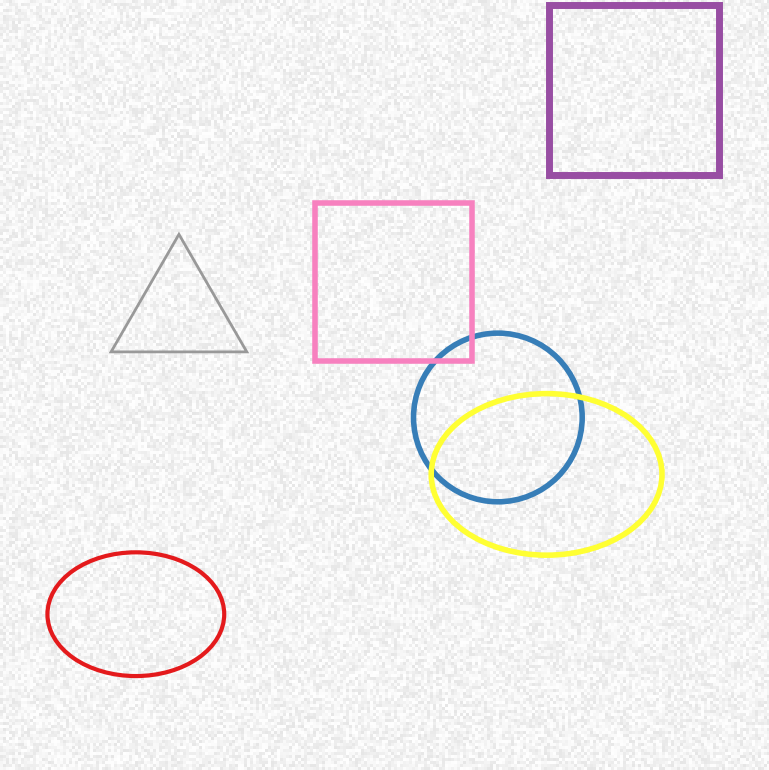[{"shape": "oval", "thickness": 1.5, "radius": 0.57, "center": [0.176, 0.202]}, {"shape": "circle", "thickness": 2, "radius": 0.55, "center": [0.647, 0.458]}, {"shape": "square", "thickness": 2.5, "radius": 0.55, "center": [0.823, 0.883]}, {"shape": "oval", "thickness": 2, "radius": 0.75, "center": [0.71, 0.384]}, {"shape": "square", "thickness": 2, "radius": 0.51, "center": [0.511, 0.634]}, {"shape": "triangle", "thickness": 1, "radius": 0.51, "center": [0.232, 0.594]}]